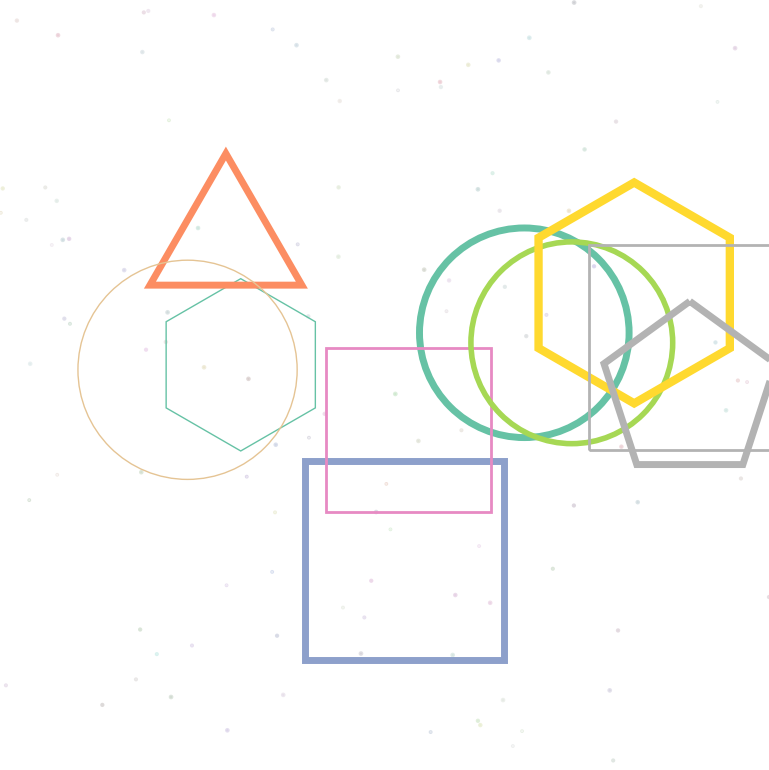[{"shape": "hexagon", "thickness": 0.5, "radius": 0.56, "center": [0.313, 0.526]}, {"shape": "circle", "thickness": 2.5, "radius": 0.68, "center": [0.681, 0.568]}, {"shape": "triangle", "thickness": 2.5, "radius": 0.57, "center": [0.293, 0.687]}, {"shape": "square", "thickness": 2.5, "radius": 0.65, "center": [0.525, 0.272]}, {"shape": "square", "thickness": 1, "radius": 0.53, "center": [0.53, 0.442]}, {"shape": "circle", "thickness": 2, "radius": 0.66, "center": [0.743, 0.555]}, {"shape": "hexagon", "thickness": 3, "radius": 0.72, "center": [0.824, 0.62]}, {"shape": "circle", "thickness": 0.5, "radius": 0.71, "center": [0.244, 0.52]}, {"shape": "pentagon", "thickness": 2.5, "radius": 0.59, "center": [0.896, 0.491]}, {"shape": "square", "thickness": 1, "radius": 0.67, "center": [0.899, 0.549]}]